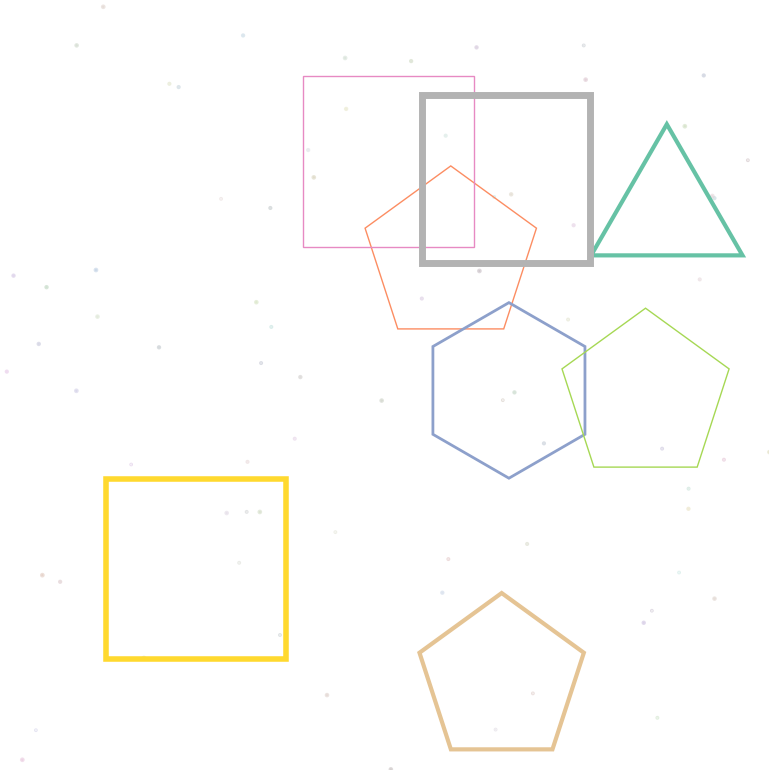[{"shape": "triangle", "thickness": 1.5, "radius": 0.57, "center": [0.866, 0.725]}, {"shape": "pentagon", "thickness": 0.5, "radius": 0.59, "center": [0.585, 0.668]}, {"shape": "hexagon", "thickness": 1, "radius": 0.57, "center": [0.661, 0.493]}, {"shape": "square", "thickness": 0.5, "radius": 0.56, "center": [0.504, 0.79]}, {"shape": "pentagon", "thickness": 0.5, "radius": 0.57, "center": [0.838, 0.486]}, {"shape": "square", "thickness": 2, "radius": 0.58, "center": [0.255, 0.261]}, {"shape": "pentagon", "thickness": 1.5, "radius": 0.56, "center": [0.652, 0.118]}, {"shape": "square", "thickness": 2.5, "radius": 0.55, "center": [0.657, 0.767]}]